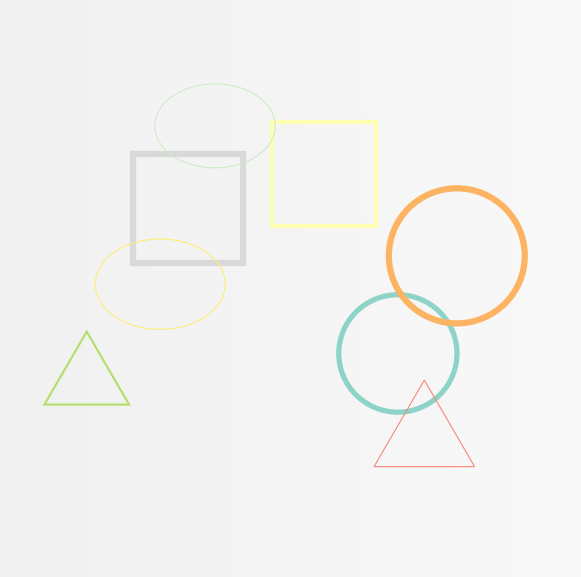[{"shape": "circle", "thickness": 2.5, "radius": 0.51, "center": [0.685, 0.387]}, {"shape": "square", "thickness": 2, "radius": 0.45, "center": [0.557, 0.698]}, {"shape": "triangle", "thickness": 0.5, "radius": 0.5, "center": [0.73, 0.241]}, {"shape": "circle", "thickness": 3, "radius": 0.58, "center": [0.786, 0.556]}, {"shape": "triangle", "thickness": 1, "radius": 0.42, "center": [0.149, 0.341]}, {"shape": "square", "thickness": 3, "radius": 0.47, "center": [0.323, 0.638]}, {"shape": "oval", "thickness": 0.5, "radius": 0.52, "center": [0.37, 0.781]}, {"shape": "oval", "thickness": 0.5, "radius": 0.56, "center": [0.276, 0.507]}]